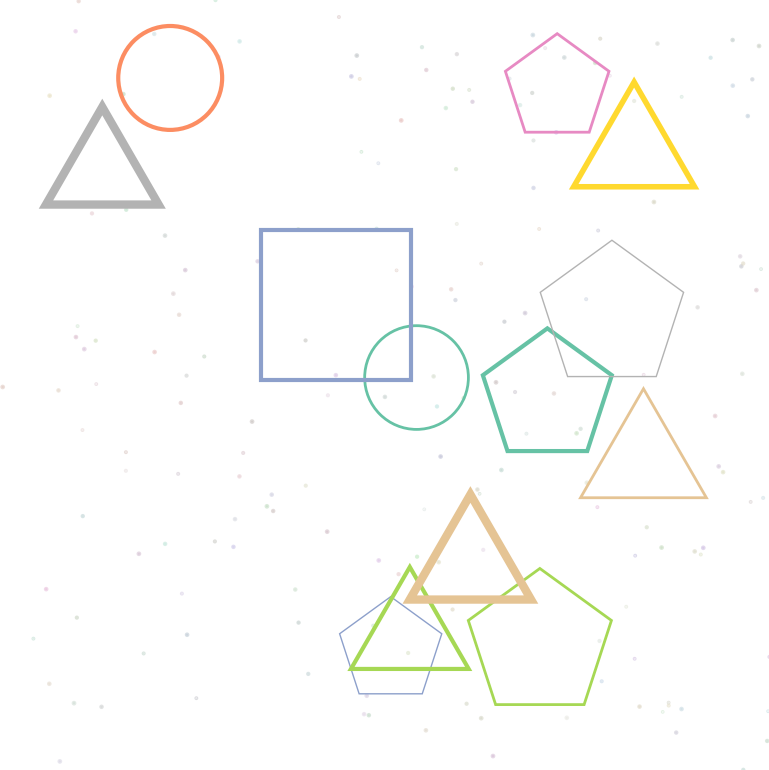[{"shape": "circle", "thickness": 1, "radius": 0.34, "center": [0.541, 0.51]}, {"shape": "pentagon", "thickness": 1.5, "radius": 0.44, "center": [0.711, 0.485]}, {"shape": "circle", "thickness": 1.5, "radius": 0.34, "center": [0.221, 0.899]}, {"shape": "square", "thickness": 1.5, "radius": 0.49, "center": [0.437, 0.604]}, {"shape": "pentagon", "thickness": 0.5, "radius": 0.35, "center": [0.507, 0.155]}, {"shape": "pentagon", "thickness": 1, "radius": 0.35, "center": [0.724, 0.886]}, {"shape": "triangle", "thickness": 1.5, "radius": 0.44, "center": [0.532, 0.175]}, {"shape": "pentagon", "thickness": 1, "radius": 0.49, "center": [0.701, 0.164]}, {"shape": "triangle", "thickness": 2, "radius": 0.45, "center": [0.824, 0.803]}, {"shape": "triangle", "thickness": 1, "radius": 0.47, "center": [0.836, 0.401]}, {"shape": "triangle", "thickness": 3, "radius": 0.45, "center": [0.611, 0.267]}, {"shape": "pentagon", "thickness": 0.5, "radius": 0.49, "center": [0.795, 0.59]}, {"shape": "triangle", "thickness": 3, "radius": 0.42, "center": [0.133, 0.777]}]